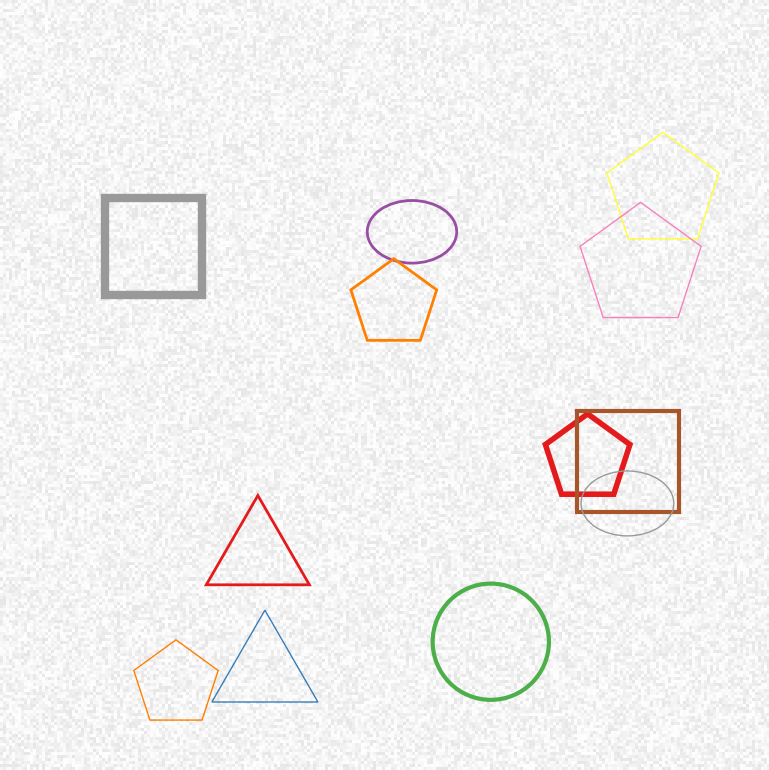[{"shape": "triangle", "thickness": 1, "radius": 0.39, "center": [0.335, 0.279]}, {"shape": "pentagon", "thickness": 2, "radius": 0.29, "center": [0.763, 0.405]}, {"shape": "triangle", "thickness": 0.5, "radius": 0.4, "center": [0.344, 0.128]}, {"shape": "circle", "thickness": 1.5, "radius": 0.38, "center": [0.637, 0.167]}, {"shape": "oval", "thickness": 1, "radius": 0.29, "center": [0.535, 0.699]}, {"shape": "pentagon", "thickness": 1, "radius": 0.29, "center": [0.511, 0.605]}, {"shape": "pentagon", "thickness": 0.5, "radius": 0.29, "center": [0.229, 0.111]}, {"shape": "pentagon", "thickness": 0.5, "radius": 0.38, "center": [0.861, 0.752]}, {"shape": "square", "thickness": 1.5, "radius": 0.33, "center": [0.816, 0.401]}, {"shape": "pentagon", "thickness": 0.5, "radius": 0.41, "center": [0.832, 0.655]}, {"shape": "square", "thickness": 3, "radius": 0.31, "center": [0.2, 0.68]}, {"shape": "oval", "thickness": 0.5, "radius": 0.3, "center": [0.815, 0.346]}]